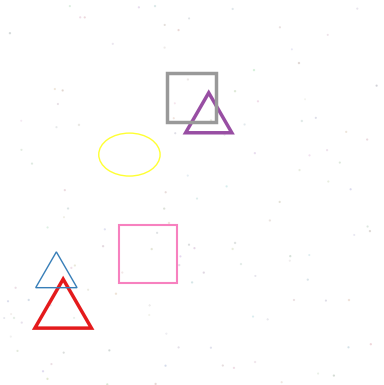[{"shape": "triangle", "thickness": 2.5, "radius": 0.42, "center": [0.164, 0.19]}, {"shape": "triangle", "thickness": 1, "radius": 0.31, "center": [0.146, 0.284]}, {"shape": "triangle", "thickness": 2.5, "radius": 0.35, "center": [0.542, 0.69]}, {"shape": "oval", "thickness": 1, "radius": 0.4, "center": [0.336, 0.598]}, {"shape": "square", "thickness": 1.5, "radius": 0.37, "center": [0.385, 0.341]}, {"shape": "square", "thickness": 2.5, "radius": 0.32, "center": [0.497, 0.747]}]